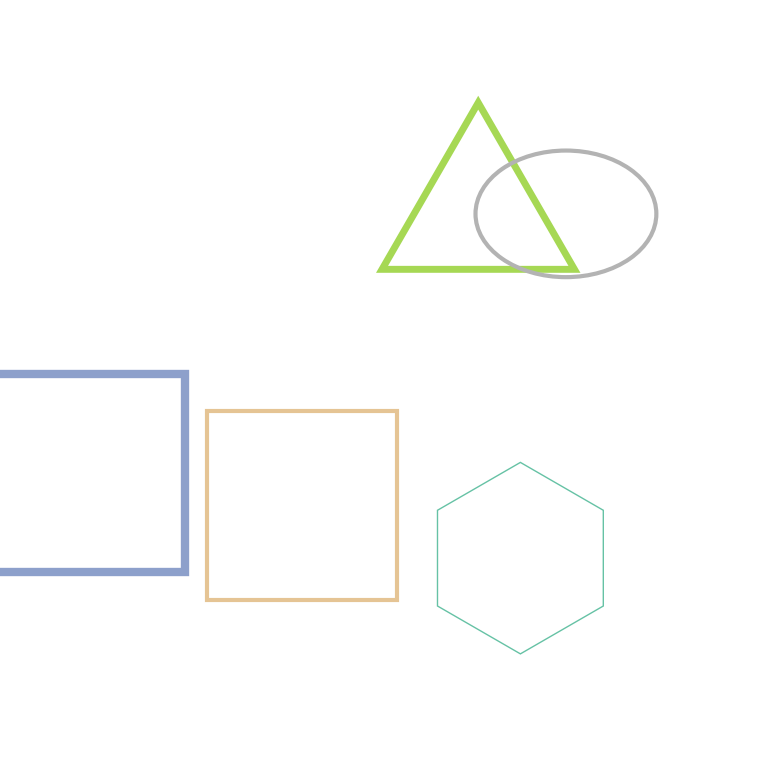[{"shape": "hexagon", "thickness": 0.5, "radius": 0.62, "center": [0.676, 0.275]}, {"shape": "square", "thickness": 3, "radius": 0.64, "center": [0.112, 0.385]}, {"shape": "triangle", "thickness": 2.5, "radius": 0.72, "center": [0.621, 0.722]}, {"shape": "square", "thickness": 1.5, "radius": 0.62, "center": [0.393, 0.343]}, {"shape": "oval", "thickness": 1.5, "radius": 0.59, "center": [0.735, 0.722]}]